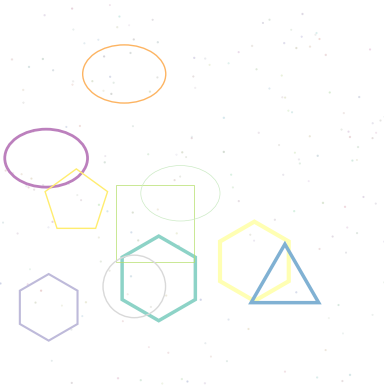[{"shape": "hexagon", "thickness": 2.5, "radius": 0.55, "center": [0.412, 0.277]}, {"shape": "hexagon", "thickness": 3, "radius": 0.52, "center": [0.661, 0.321]}, {"shape": "hexagon", "thickness": 1.5, "radius": 0.43, "center": [0.126, 0.202]}, {"shape": "triangle", "thickness": 2.5, "radius": 0.51, "center": [0.74, 0.265]}, {"shape": "oval", "thickness": 1, "radius": 0.54, "center": [0.323, 0.808]}, {"shape": "square", "thickness": 0.5, "radius": 0.5, "center": [0.402, 0.419]}, {"shape": "circle", "thickness": 1, "radius": 0.41, "center": [0.349, 0.256]}, {"shape": "oval", "thickness": 2, "radius": 0.54, "center": [0.12, 0.589]}, {"shape": "oval", "thickness": 0.5, "radius": 0.51, "center": [0.469, 0.498]}, {"shape": "pentagon", "thickness": 1, "radius": 0.43, "center": [0.198, 0.476]}]